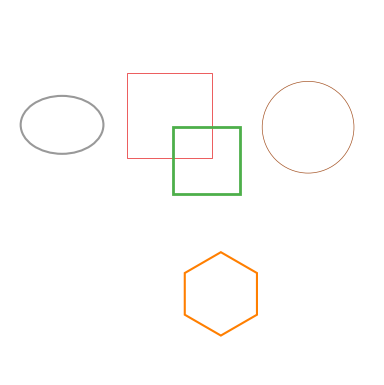[{"shape": "square", "thickness": 0.5, "radius": 0.55, "center": [0.44, 0.699]}, {"shape": "square", "thickness": 2, "radius": 0.43, "center": [0.537, 0.584]}, {"shape": "hexagon", "thickness": 1.5, "radius": 0.54, "center": [0.574, 0.237]}, {"shape": "circle", "thickness": 0.5, "radius": 0.6, "center": [0.8, 0.67]}, {"shape": "oval", "thickness": 1.5, "radius": 0.54, "center": [0.161, 0.676]}]